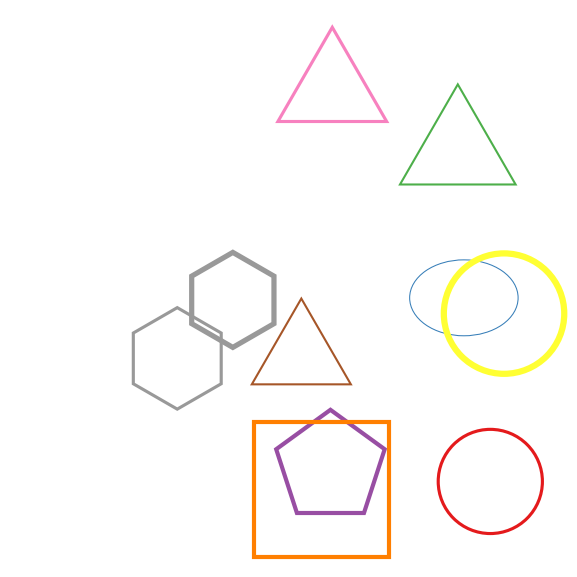[{"shape": "circle", "thickness": 1.5, "radius": 0.45, "center": [0.849, 0.165]}, {"shape": "oval", "thickness": 0.5, "radius": 0.47, "center": [0.803, 0.483]}, {"shape": "triangle", "thickness": 1, "radius": 0.58, "center": [0.793, 0.737]}, {"shape": "pentagon", "thickness": 2, "radius": 0.49, "center": [0.572, 0.191]}, {"shape": "square", "thickness": 2, "radius": 0.59, "center": [0.557, 0.152]}, {"shape": "circle", "thickness": 3, "radius": 0.52, "center": [0.873, 0.456]}, {"shape": "triangle", "thickness": 1, "radius": 0.5, "center": [0.522, 0.383]}, {"shape": "triangle", "thickness": 1.5, "radius": 0.54, "center": [0.575, 0.843]}, {"shape": "hexagon", "thickness": 1.5, "radius": 0.44, "center": [0.307, 0.379]}, {"shape": "hexagon", "thickness": 2.5, "radius": 0.41, "center": [0.403, 0.48]}]